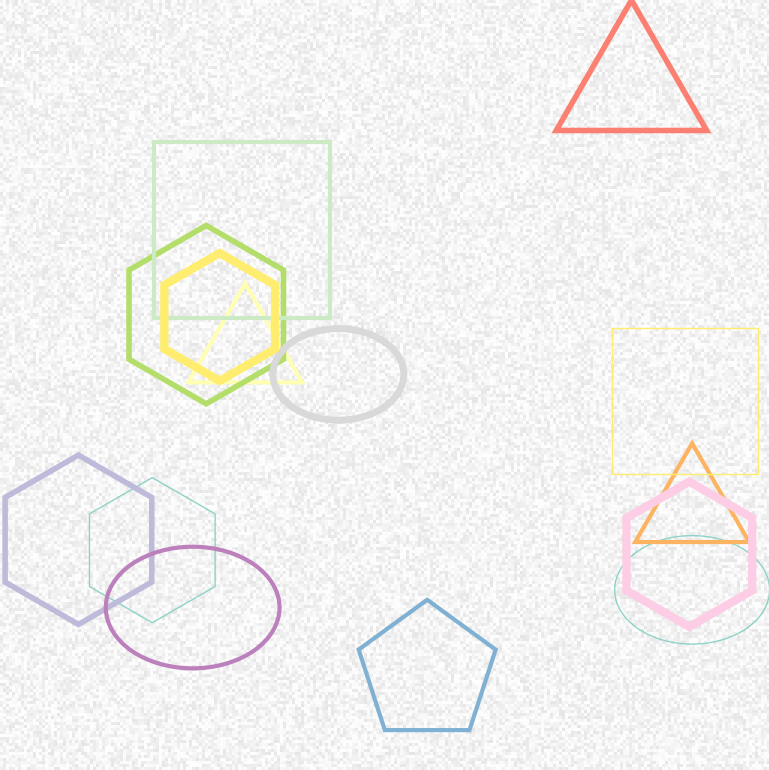[{"shape": "oval", "thickness": 0.5, "radius": 0.5, "center": [0.899, 0.234]}, {"shape": "hexagon", "thickness": 0.5, "radius": 0.47, "center": [0.198, 0.285]}, {"shape": "triangle", "thickness": 1.5, "radius": 0.43, "center": [0.318, 0.546]}, {"shape": "hexagon", "thickness": 2, "radius": 0.55, "center": [0.102, 0.299]}, {"shape": "triangle", "thickness": 2, "radius": 0.56, "center": [0.82, 0.887]}, {"shape": "pentagon", "thickness": 1.5, "radius": 0.47, "center": [0.555, 0.127]}, {"shape": "triangle", "thickness": 1.5, "radius": 0.43, "center": [0.899, 0.339]}, {"shape": "hexagon", "thickness": 2, "radius": 0.58, "center": [0.268, 0.591]}, {"shape": "hexagon", "thickness": 3, "radius": 0.47, "center": [0.895, 0.28]}, {"shape": "oval", "thickness": 2.5, "radius": 0.42, "center": [0.439, 0.514]}, {"shape": "oval", "thickness": 1.5, "radius": 0.56, "center": [0.25, 0.211]}, {"shape": "square", "thickness": 1.5, "radius": 0.57, "center": [0.314, 0.701]}, {"shape": "square", "thickness": 0.5, "radius": 0.47, "center": [0.889, 0.479]}, {"shape": "hexagon", "thickness": 3, "radius": 0.42, "center": [0.285, 0.588]}]